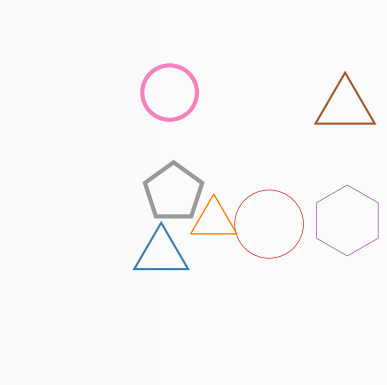[{"shape": "circle", "thickness": 0.5, "radius": 0.44, "center": [0.694, 0.418]}, {"shape": "triangle", "thickness": 1.5, "radius": 0.4, "center": [0.416, 0.341]}, {"shape": "hexagon", "thickness": 0.5, "radius": 0.46, "center": [0.896, 0.427]}, {"shape": "triangle", "thickness": 1, "radius": 0.34, "center": [0.552, 0.427]}, {"shape": "triangle", "thickness": 1.5, "radius": 0.44, "center": [0.891, 0.723]}, {"shape": "circle", "thickness": 3, "radius": 0.35, "center": [0.438, 0.76]}, {"shape": "pentagon", "thickness": 3, "radius": 0.39, "center": [0.448, 0.501]}]